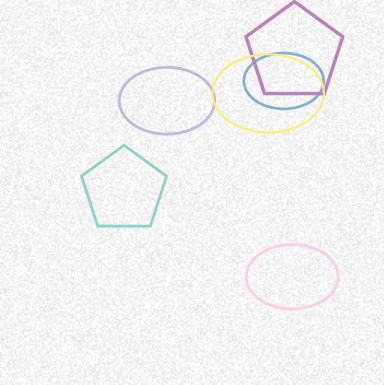[{"shape": "pentagon", "thickness": 2, "radius": 0.58, "center": [0.322, 0.507]}, {"shape": "oval", "thickness": 2, "radius": 0.62, "center": [0.434, 0.738]}, {"shape": "oval", "thickness": 2, "radius": 0.52, "center": [0.737, 0.79]}, {"shape": "oval", "thickness": 2, "radius": 0.6, "center": [0.759, 0.281]}, {"shape": "pentagon", "thickness": 2.5, "radius": 0.66, "center": [0.765, 0.864]}, {"shape": "oval", "thickness": 1.5, "radius": 0.72, "center": [0.697, 0.758]}]